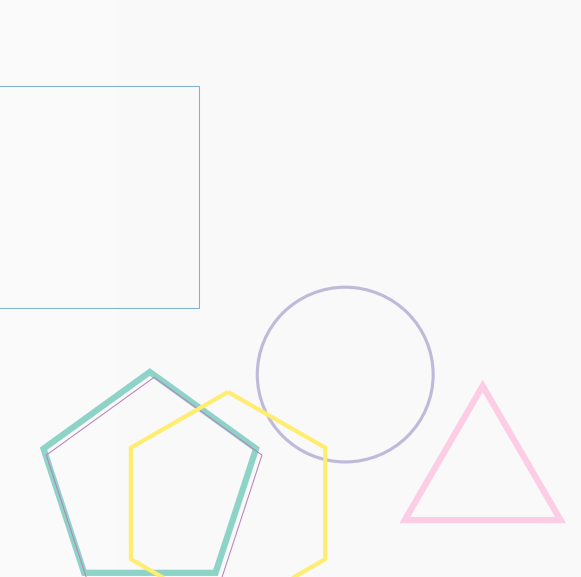[{"shape": "pentagon", "thickness": 3, "radius": 0.96, "center": [0.258, 0.163]}, {"shape": "circle", "thickness": 1.5, "radius": 0.76, "center": [0.594, 0.351]}, {"shape": "square", "thickness": 0.5, "radius": 0.96, "center": [0.151, 0.658]}, {"shape": "triangle", "thickness": 3, "radius": 0.77, "center": [0.83, 0.176]}, {"shape": "pentagon", "thickness": 0.5, "radius": 0.98, "center": [0.265, 0.151]}, {"shape": "hexagon", "thickness": 2, "radius": 0.97, "center": [0.392, 0.127]}]